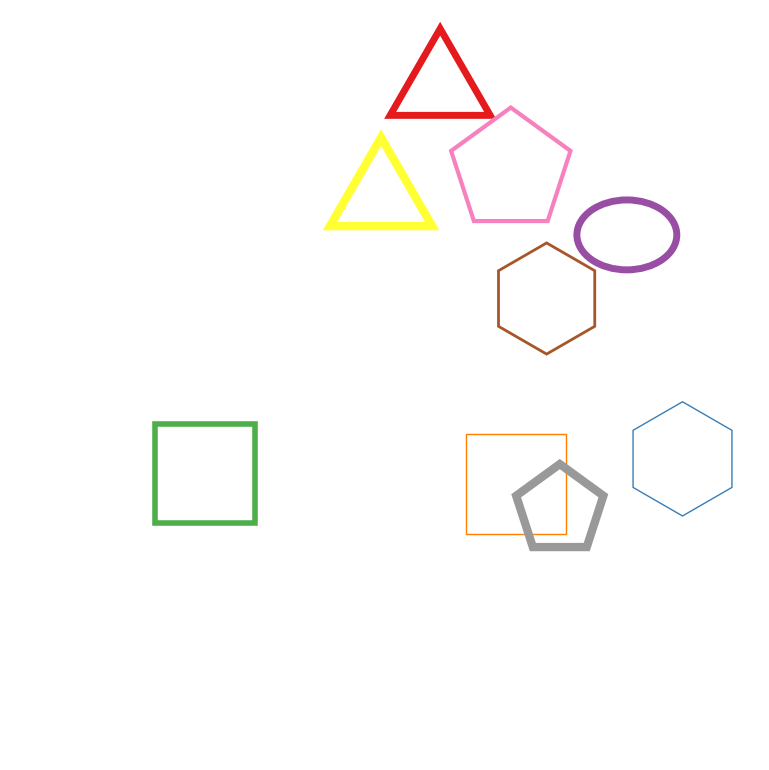[{"shape": "triangle", "thickness": 2.5, "radius": 0.38, "center": [0.572, 0.888]}, {"shape": "hexagon", "thickness": 0.5, "radius": 0.37, "center": [0.886, 0.404]}, {"shape": "square", "thickness": 2, "radius": 0.32, "center": [0.266, 0.385]}, {"shape": "oval", "thickness": 2.5, "radius": 0.32, "center": [0.814, 0.695]}, {"shape": "square", "thickness": 0.5, "radius": 0.33, "center": [0.67, 0.372]}, {"shape": "triangle", "thickness": 3, "radius": 0.38, "center": [0.495, 0.745]}, {"shape": "hexagon", "thickness": 1, "radius": 0.36, "center": [0.71, 0.612]}, {"shape": "pentagon", "thickness": 1.5, "radius": 0.41, "center": [0.663, 0.779]}, {"shape": "pentagon", "thickness": 3, "radius": 0.3, "center": [0.727, 0.338]}]